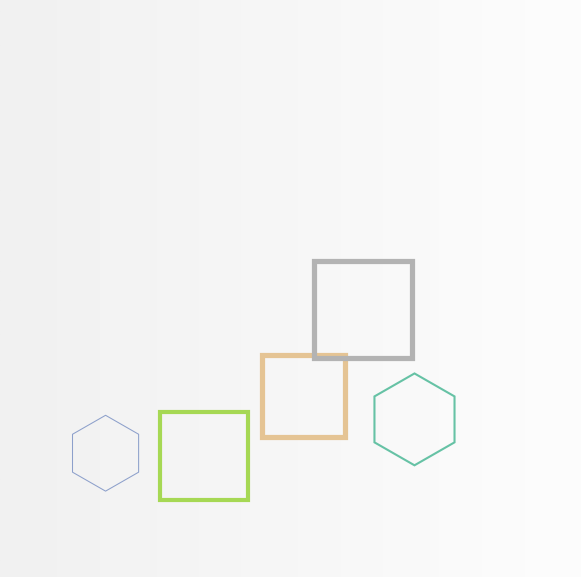[{"shape": "hexagon", "thickness": 1, "radius": 0.4, "center": [0.713, 0.273]}, {"shape": "hexagon", "thickness": 0.5, "radius": 0.33, "center": [0.182, 0.214]}, {"shape": "square", "thickness": 2, "radius": 0.38, "center": [0.35, 0.209]}, {"shape": "square", "thickness": 2.5, "radius": 0.36, "center": [0.522, 0.313]}, {"shape": "square", "thickness": 2.5, "radius": 0.42, "center": [0.625, 0.463]}]